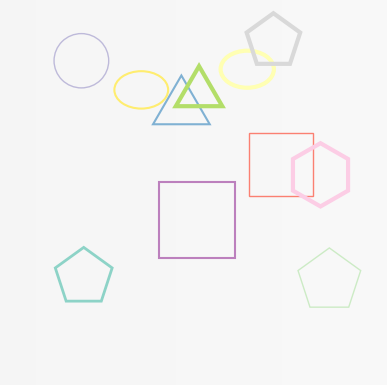[{"shape": "pentagon", "thickness": 2, "radius": 0.39, "center": [0.216, 0.28]}, {"shape": "oval", "thickness": 3, "radius": 0.34, "center": [0.638, 0.82]}, {"shape": "circle", "thickness": 1, "radius": 0.35, "center": [0.21, 0.842]}, {"shape": "square", "thickness": 1, "radius": 0.41, "center": [0.726, 0.573]}, {"shape": "triangle", "thickness": 1.5, "radius": 0.42, "center": [0.468, 0.719]}, {"shape": "triangle", "thickness": 3, "radius": 0.35, "center": [0.514, 0.759]}, {"shape": "hexagon", "thickness": 3, "radius": 0.41, "center": [0.827, 0.546]}, {"shape": "pentagon", "thickness": 3, "radius": 0.36, "center": [0.706, 0.893]}, {"shape": "square", "thickness": 1.5, "radius": 0.49, "center": [0.508, 0.428]}, {"shape": "pentagon", "thickness": 1, "radius": 0.43, "center": [0.85, 0.271]}, {"shape": "oval", "thickness": 1.5, "radius": 0.35, "center": [0.365, 0.767]}]